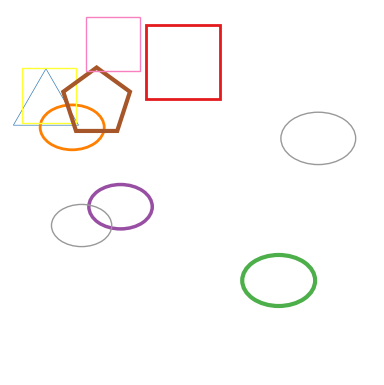[{"shape": "square", "thickness": 2, "radius": 0.48, "center": [0.475, 0.839]}, {"shape": "triangle", "thickness": 0.5, "radius": 0.49, "center": [0.119, 0.724]}, {"shape": "oval", "thickness": 3, "radius": 0.47, "center": [0.724, 0.271]}, {"shape": "oval", "thickness": 2.5, "radius": 0.41, "center": [0.313, 0.463]}, {"shape": "oval", "thickness": 2, "radius": 0.42, "center": [0.187, 0.669]}, {"shape": "square", "thickness": 1, "radius": 0.35, "center": [0.127, 0.752]}, {"shape": "pentagon", "thickness": 3, "radius": 0.46, "center": [0.251, 0.734]}, {"shape": "square", "thickness": 1, "radius": 0.35, "center": [0.293, 0.885]}, {"shape": "oval", "thickness": 1, "radius": 0.39, "center": [0.212, 0.414]}, {"shape": "oval", "thickness": 1, "radius": 0.49, "center": [0.827, 0.641]}]